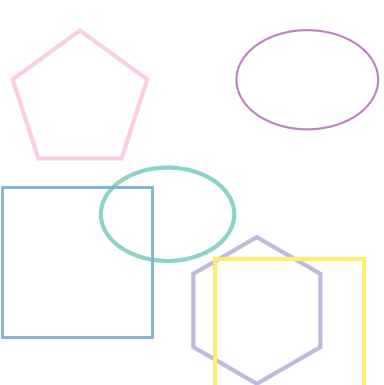[{"shape": "oval", "thickness": 3, "radius": 0.87, "center": [0.435, 0.444]}, {"shape": "hexagon", "thickness": 3, "radius": 0.95, "center": [0.667, 0.194]}, {"shape": "square", "thickness": 2, "radius": 0.97, "center": [0.199, 0.319]}, {"shape": "pentagon", "thickness": 3, "radius": 0.92, "center": [0.208, 0.737]}, {"shape": "oval", "thickness": 1.5, "radius": 0.92, "center": [0.798, 0.793]}, {"shape": "square", "thickness": 3, "radius": 0.97, "center": [0.752, 0.135]}]